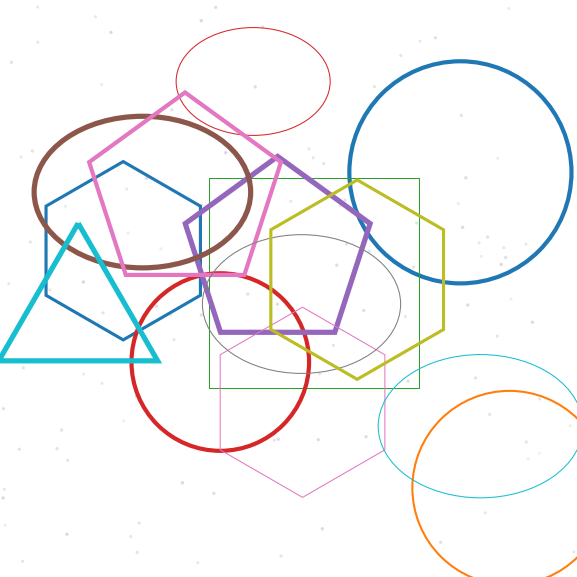[{"shape": "circle", "thickness": 2, "radius": 0.96, "center": [0.797, 0.701]}, {"shape": "hexagon", "thickness": 1.5, "radius": 0.77, "center": [0.213, 0.565]}, {"shape": "circle", "thickness": 1, "radius": 0.84, "center": [0.882, 0.154]}, {"shape": "square", "thickness": 0.5, "radius": 0.91, "center": [0.543, 0.509]}, {"shape": "circle", "thickness": 2, "radius": 0.77, "center": [0.381, 0.372]}, {"shape": "oval", "thickness": 0.5, "radius": 0.67, "center": [0.438, 0.858]}, {"shape": "pentagon", "thickness": 2.5, "radius": 0.84, "center": [0.481, 0.56]}, {"shape": "oval", "thickness": 2.5, "radius": 0.94, "center": [0.247, 0.667]}, {"shape": "hexagon", "thickness": 0.5, "radius": 0.82, "center": [0.524, 0.303]}, {"shape": "pentagon", "thickness": 2, "radius": 0.87, "center": [0.32, 0.664]}, {"shape": "oval", "thickness": 0.5, "radius": 0.86, "center": [0.522, 0.473]}, {"shape": "hexagon", "thickness": 1.5, "radius": 0.86, "center": [0.619, 0.515]}, {"shape": "oval", "thickness": 0.5, "radius": 0.89, "center": [0.832, 0.261]}, {"shape": "triangle", "thickness": 2.5, "radius": 0.79, "center": [0.135, 0.454]}]